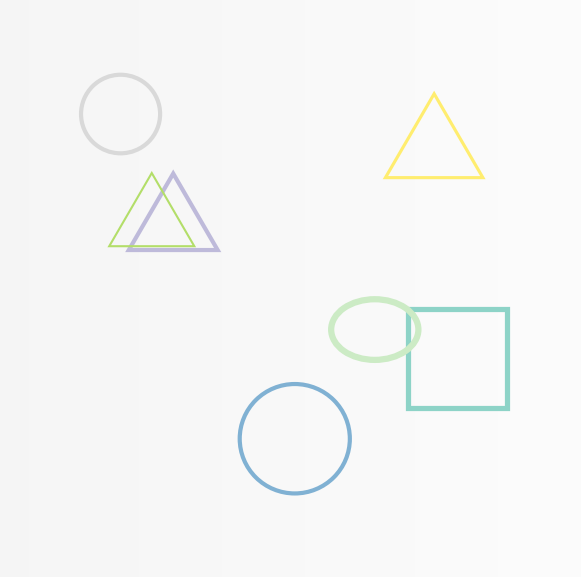[{"shape": "square", "thickness": 2.5, "radius": 0.43, "center": [0.787, 0.379]}, {"shape": "triangle", "thickness": 2, "radius": 0.44, "center": [0.298, 0.61]}, {"shape": "circle", "thickness": 2, "radius": 0.47, "center": [0.507, 0.239]}, {"shape": "triangle", "thickness": 1, "radius": 0.42, "center": [0.261, 0.615]}, {"shape": "circle", "thickness": 2, "radius": 0.34, "center": [0.207, 0.802]}, {"shape": "oval", "thickness": 3, "radius": 0.38, "center": [0.645, 0.428]}, {"shape": "triangle", "thickness": 1.5, "radius": 0.48, "center": [0.747, 0.74]}]